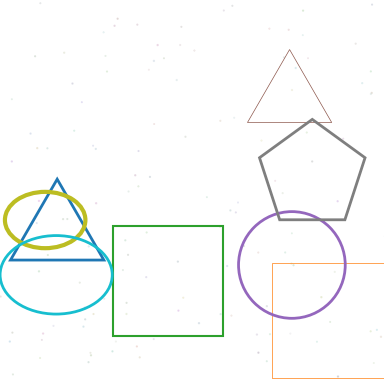[{"shape": "triangle", "thickness": 2, "radius": 0.7, "center": [0.149, 0.395]}, {"shape": "square", "thickness": 0.5, "radius": 0.75, "center": [0.857, 0.166]}, {"shape": "square", "thickness": 1.5, "radius": 0.71, "center": [0.437, 0.27]}, {"shape": "circle", "thickness": 2, "radius": 0.69, "center": [0.758, 0.312]}, {"shape": "triangle", "thickness": 0.5, "radius": 0.63, "center": [0.752, 0.745]}, {"shape": "pentagon", "thickness": 2, "radius": 0.72, "center": [0.811, 0.546]}, {"shape": "oval", "thickness": 3, "radius": 0.52, "center": [0.117, 0.429]}, {"shape": "oval", "thickness": 2, "radius": 0.73, "center": [0.146, 0.286]}]